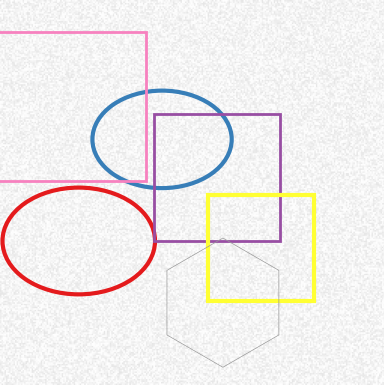[{"shape": "oval", "thickness": 3, "radius": 0.99, "center": [0.205, 0.374]}, {"shape": "oval", "thickness": 3, "radius": 0.9, "center": [0.421, 0.638]}, {"shape": "square", "thickness": 2, "radius": 0.82, "center": [0.563, 0.539]}, {"shape": "square", "thickness": 3, "radius": 0.69, "center": [0.678, 0.355]}, {"shape": "square", "thickness": 2, "radius": 0.97, "center": [0.186, 0.723]}, {"shape": "hexagon", "thickness": 0.5, "radius": 0.84, "center": [0.579, 0.214]}]